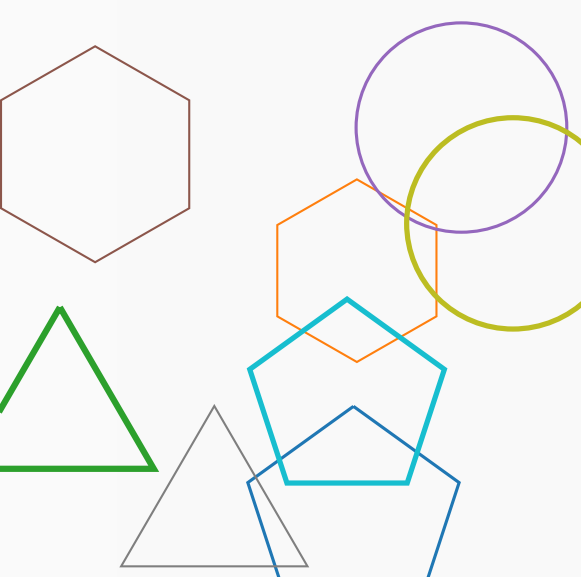[{"shape": "pentagon", "thickness": 1.5, "radius": 0.96, "center": [0.608, 0.104]}, {"shape": "hexagon", "thickness": 1, "radius": 0.79, "center": [0.614, 0.53]}, {"shape": "triangle", "thickness": 3, "radius": 0.93, "center": [0.103, 0.281]}, {"shape": "circle", "thickness": 1.5, "radius": 0.91, "center": [0.794, 0.778]}, {"shape": "hexagon", "thickness": 1, "radius": 0.93, "center": [0.164, 0.732]}, {"shape": "triangle", "thickness": 1, "radius": 0.93, "center": [0.369, 0.111]}, {"shape": "circle", "thickness": 2.5, "radius": 0.91, "center": [0.883, 0.612]}, {"shape": "pentagon", "thickness": 2.5, "radius": 0.88, "center": [0.597, 0.305]}]